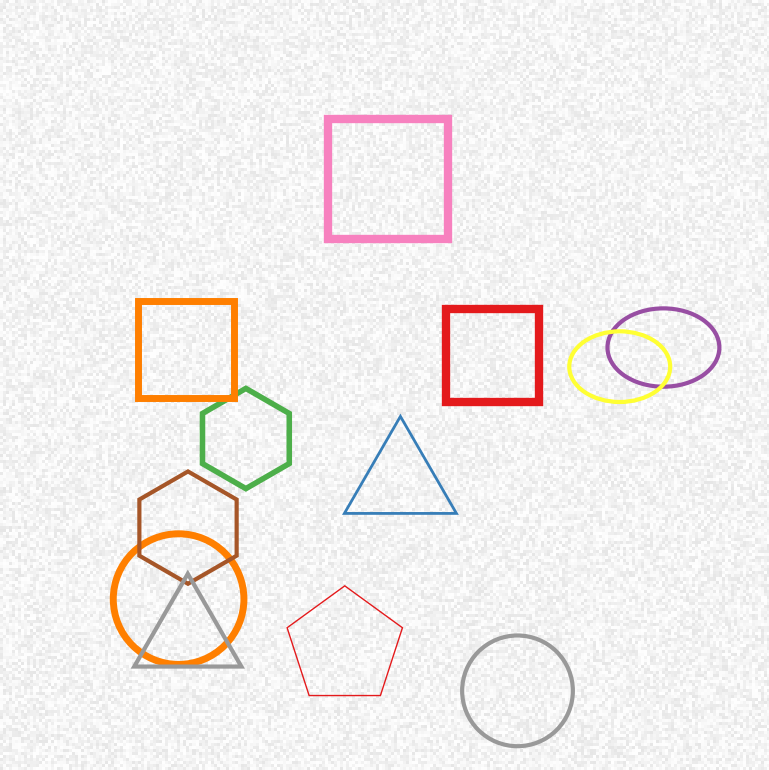[{"shape": "square", "thickness": 3, "radius": 0.3, "center": [0.64, 0.538]}, {"shape": "pentagon", "thickness": 0.5, "radius": 0.39, "center": [0.448, 0.16]}, {"shape": "triangle", "thickness": 1, "radius": 0.42, "center": [0.52, 0.375]}, {"shape": "hexagon", "thickness": 2, "radius": 0.33, "center": [0.319, 0.43]}, {"shape": "oval", "thickness": 1.5, "radius": 0.36, "center": [0.862, 0.549]}, {"shape": "square", "thickness": 2.5, "radius": 0.31, "center": [0.241, 0.546]}, {"shape": "circle", "thickness": 2.5, "radius": 0.42, "center": [0.232, 0.222]}, {"shape": "oval", "thickness": 1.5, "radius": 0.33, "center": [0.805, 0.524]}, {"shape": "hexagon", "thickness": 1.5, "radius": 0.36, "center": [0.244, 0.315]}, {"shape": "square", "thickness": 3, "radius": 0.39, "center": [0.504, 0.767]}, {"shape": "triangle", "thickness": 1.5, "radius": 0.4, "center": [0.244, 0.175]}, {"shape": "circle", "thickness": 1.5, "radius": 0.36, "center": [0.672, 0.103]}]